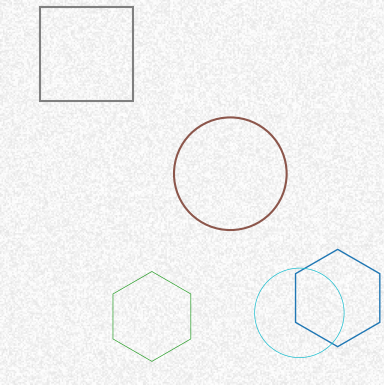[{"shape": "hexagon", "thickness": 1, "radius": 0.63, "center": [0.877, 0.226]}, {"shape": "hexagon", "thickness": 0.5, "radius": 0.58, "center": [0.395, 0.178]}, {"shape": "circle", "thickness": 1.5, "radius": 0.73, "center": [0.598, 0.549]}, {"shape": "square", "thickness": 1.5, "radius": 0.61, "center": [0.225, 0.86]}, {"shape": "circle", "thickness": 0.5, "radius": 0.58, "center": [0.778, 0.187]}]